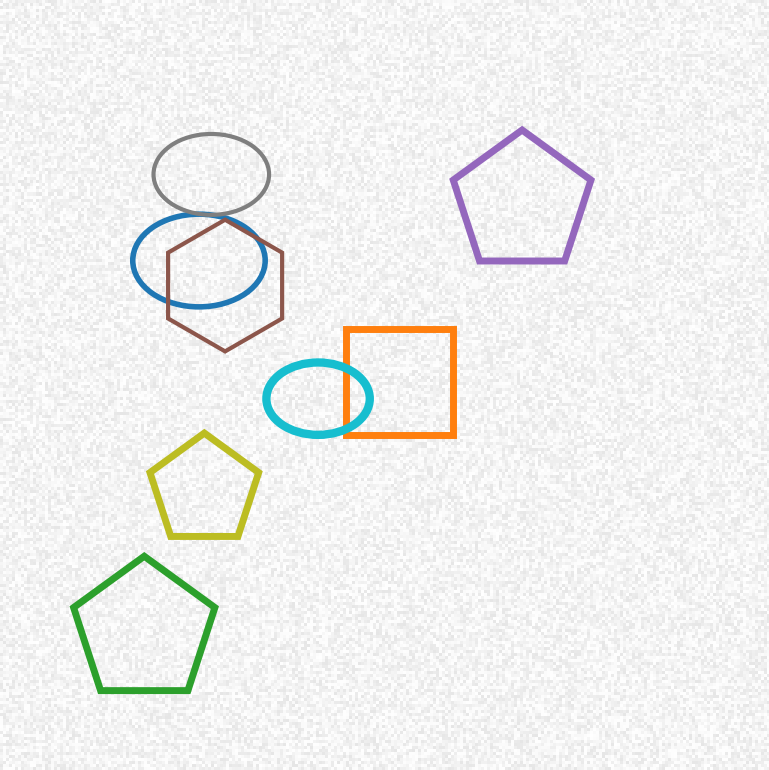[{"shape": "oval", "thickness": 2, "radius": 0.43, "center": [0.258, 0.662]}, {"shape": "square", "thickness": 2.5, "radius": 0.34, "center": [0.519, 0.504]}, {"shape": "pentagon", "thickness": 2.5, "radius": 0.48, "center": [0.187, 0.181]}, {"shape": "pentagon", "thickness": 2.5, "radius": 0.47, "center": [0.678, 0.737]}, {"shape": "hexagon", "thickness": 1.5, "radius": 0.43, "center": [0.292, 0.629]}, {"shape": "oval", "thickness": 1.5, "radius": 0.38, "center": [0.274, 0.773]}, {"shape": "pentagon", "thickness": 2.5, "radius": 0.37, "center": [0.265, 0.363]}, {"shape": "oval", "thickness": 3, "radius": 0.34, "center": [0.413, 0.482]}]